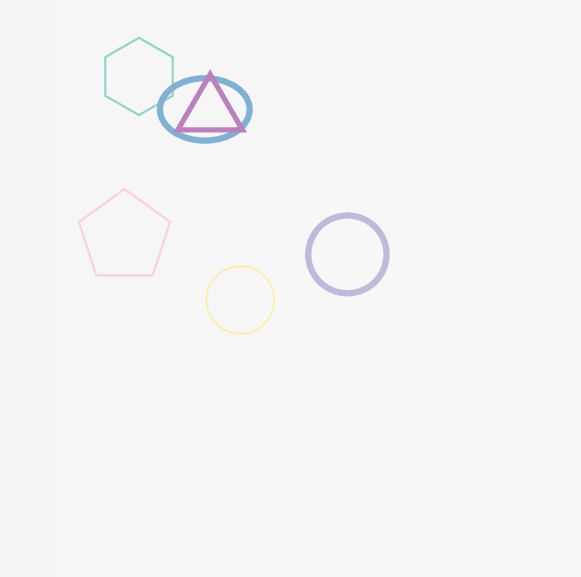[{"shape": "hexagon", "thickness": 1, "radius": 0.33, "center": [0.239, 0.867]}, {"shape": "circle", "thickness": 3, "radius": 0.34, "center": [0.598, 0.559]}, {"shape": "oval", "thickness": 3, "radius": 0.39, "center": [0.352, 0.81]}, {"shape": "pentagon", "thickness": 1, "radius": 0.41, "center": [0.214, 0.589]}, {"shape": "triangle", "thickness": 2.5, "radius": 0.32, "center": [0.362, 0.806]}, {"shape": "circle", "thickness": 0.5, "radius": 0.29, "center": [0.413, 0.48]}]